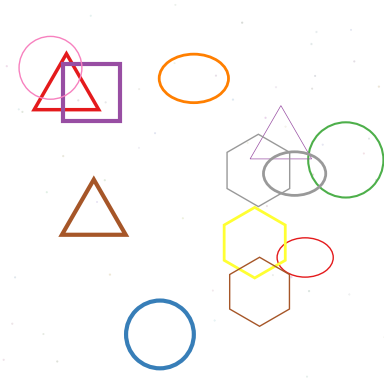[{"shape": "oval", "thickness": 1, "radius": 0.36, "center": [0.793, 0.331]}, {"shape": "triangle", "thickness": 2.5, "radius": 0.48, "center": [0.173, 0.764]}, {"shape": "circle", "thickness": 3, "radius": 0.44, "center": [0.415, 0.131]}, {"shape": "circle", "thickness": 1.5, "radius": 0.49, "center": [0.898, 0.585]}, {"shape": "triangle", "thickness": 0.5, "radius": 0.46, "center": [0.73, 0.633]}, {"shape": "square", "thickness": 3, "radius": 0.37, "center": [0.238, 0.759]}, {"shape": "oval", "thickness": 2, "radius": 0.45, "center": [0.504, 0.796]}, {"shape": "hexagon", "thickness": 2, "radius": 0.46, "center": [0.662, 0.37]}, {"shape": "hexagon", "thickness": 1, "radius": 0.45, "center": [0.674, 0.242]}, {"shape": "triangle", "thickness": 3, "radius": 0.48, "center": [0.244, 0.438]}, {"shape": "circle", "thickness": 1, "radius": 0.41, "center": [0.131, 0.824]}, {"shape": "oval", "thickness": 2, "radius": 0.4, "center": [0.765, 0.549]}, {"shape": "hexagon", "thickness": 1, "radius": 0.47, "center": [0.671, 0.557]}]